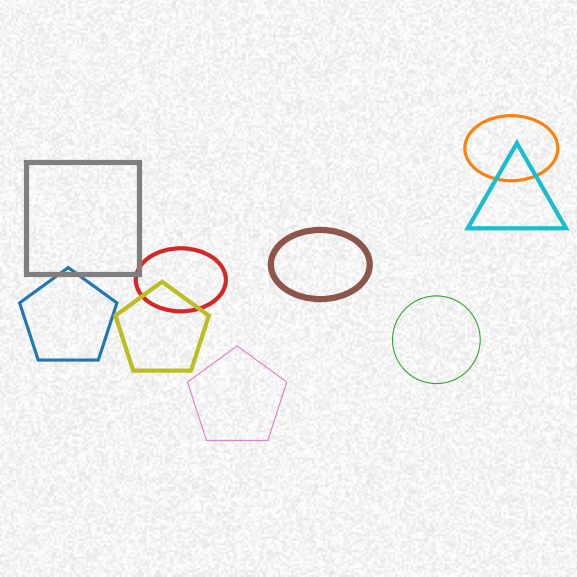[{"shape": "pentagon", "thickness": 1.5, "radius": 0.44, "center": [0.118, 0.447]}, {"shape": "oval", "thickness": 1.5, "radius": 0.4, "center": [0.885, 0.743]}, {"shape": "circle", "thickness": 0.5, "radius": 0.38, "center": [0.756, 0.411]}, {"shape": "oval", "thickness": 2, "radius": 0.39, "center": [0.313, 0.515]}, {"shape": "oval", "thickness": 3, "radius": 0.43, "center": [0.555, 0.541]}, {"shape": "pentagon", "thickness": 0.5, "radius": 0.45, "center": [0.411, 0.31]}, {"shape": "square", "thickness": 2.5, "radius": 0.49, "center": [0.143, 0.622]}, {"shape": "pentagon", "thickness": 2, "radius": 0.43, "center": [0.281, 0.426]}, {"shape": "triangle", "thickness": 2, "radius": 0.49, "center": [0.895, 0.653]}]